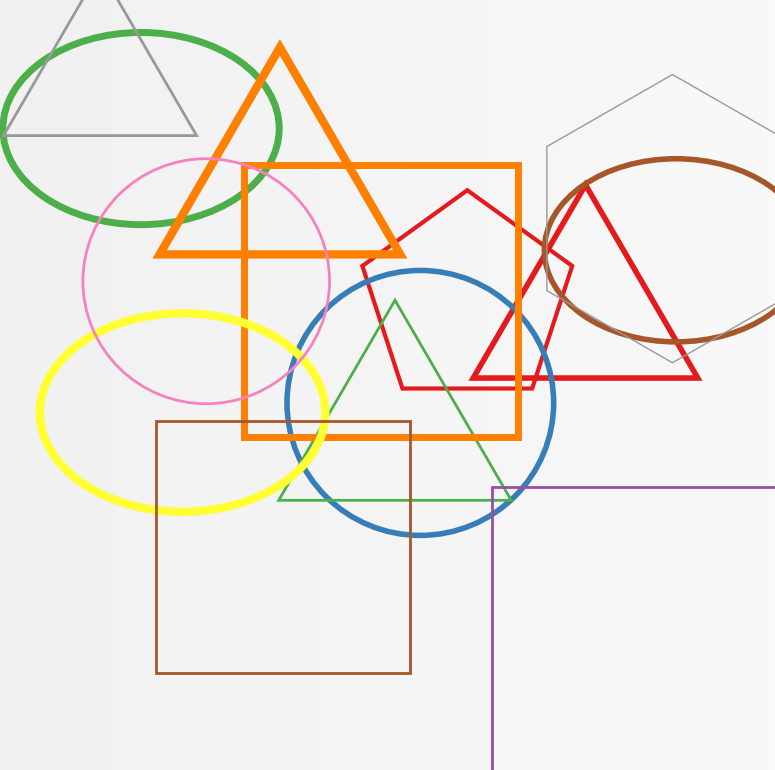[{"shape": "pentagon", "thickness": 1.5, "radius": 0.71, "center": [0.603, 0.611]}, {"shape": "triangle", "thickness": 2, "radius": 0.84, "center": [0.755, 0.593]}, {"shape": "circle", "thickness": 2, "radius": 0.86, "center": [0.542, 0.477]}, {"shape": "triangle", "thickness": 1, "radius": 0.87, "center": [0.51, 0.437]}, {"shape": "oval", "thickness": 2.5, "radius": 0.89, "center": [0.182, 0.833]}, {"shape": "square", "thickness": 1, "radius": 0.99, "center": [0.833, 0.169]}, {"shape": "square", "thickness": 2.5, "radius": 0.88, "center": [0.491, 0.609]}, {"shape": "triangle", "thickness": 3, "radius": 0.9, "center": [0.361, 0.759]}, {"shape": "oval", "thickness": 3, "radius": 0.92, "center": [0.236, 0.464]}, {"shape": "square", "thickness": 1, "radius": 0.82, "center": [0.366, 0.289]}, {"shape": "oval", "thickness": 2, "radius": 0.85, "center": [0.872, 0.675]}, {"shape": "circle", "thickness": 1, "radius": 0.8, "center": [0.266, 0.635]}, {"shape": "hexagon", "thickness": 0.5, "radius": 0.94, "center": [0.868, 0.716]}, {"shape": "triangle", "thickness": 1, "radius": 0.72, "center": [0.129, 0.896]}]